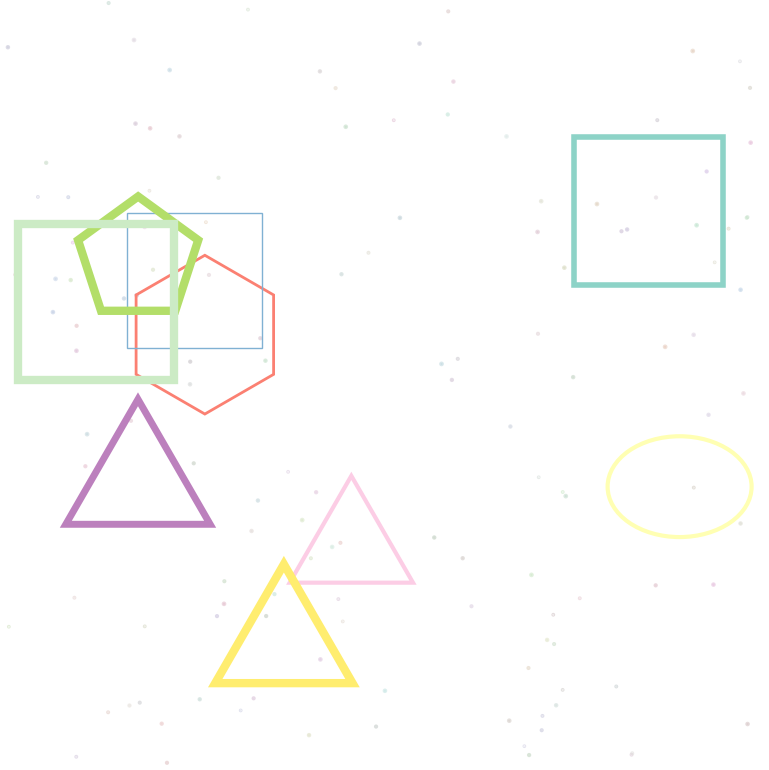[{"shape": "square", "thickness": 2, "radius": 0.48, "center": [0.843, 0.726]}, {"shape": "oval", "thickness": 1.5, "radius": 0.47, "center": [0.883, 0.368]}, {"shape": "hexagon", "thickness": 1, "radius": 0.52, "center": [0.266, 0.565]}, {"shape": "square", "thickness": 0.5, "radius": 0.44, "center": [0.253, 0.636]}, {"shape": "pentagon", "thickness": 3, "radius": 0.41, "center": [0.179, 0.663]}, {"shape": "triangle", "thickness": 1.5, "radius": 0.46, "center": [0.456, 0.29]}, {"shape": "triangle", "thickness": 2.5, "radius": 0.54, "center": [0.179, 0.373]}, {"shape": "square", "thickness": 3, "radius": 0.51, "center": [0.124, 0.608]}, {"shape": "triangle", "thickness": 3, "radius": 0.51, "center": [0.369, 0.164]}]